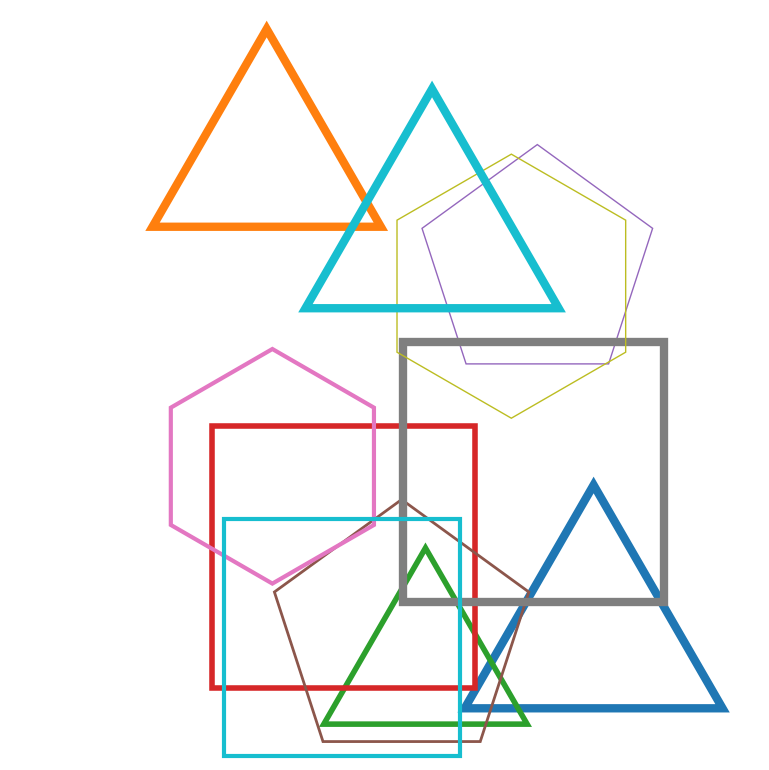[{"shape": "triangle", "thickness": 3, "radius": 0.97, "center": [0.771, 0.177]}, {"shape": "triangle", "thickness": 3, "radius": 0.86, "center": [0.346, 0.791]}, {"shape": "triangle", "thickness": 2, "radius": 0.76, "center": [0.553, 0.136]}, {"shape": "square", "thickness": 2, "radius": 0.85, "center": [0.446, 0.276]}, {"shape": "pentagon", "thickness": 0.5, "radius": 0.79, "center": [0.698, 0.655]}, {"shape": "pentagon", "thickness": 1, "radius": 0.87, "center": [0.522, 0.177]}, {"shape": "hexagon", "thickness": 1.5, "radius": 0.76, "center": [0.354, 0.394]}, {"shape": "square", "thickness": 3, "radius": 0.85, "center": [0.693, 0.387]}, {"shape": "hexagon", "thickness": 0.5, "radius": 0.86, "center": [0.664, 0.628]}, {"shape": "triangle", "thickness": 3, "radius": 0.95, "center": [0.561, 0.695]}, {"shape": "square", "thickness": 1.5, "radius": 0.77, "center": [0.444, 0.172]}]